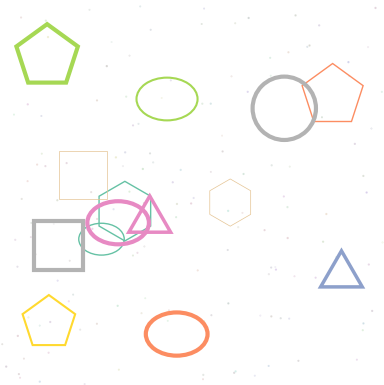[{"shape": "oval", "thickness": 1, "radius": 0.3, "center": [0.264, 0.379]}, {"shape": "hexagon", "thickness": 1, "radius": 0.39, "center": [0.324, 0.452]}, {"shape": "oval", "thickness": 3, "radius": 0.4, "center": [0.459, 0.132]}, {"shape": "pentagon", "thickness": 1, "radius": 0.42, "center": [0.864, 0.752]}, {"shape": "triangle", "thickness": 2.5, "radius": 0.31, "center": [0.887, 0.286]}, {"shape": "oval", "thickness": 3, "radius": 0.4, "center": [0.307, 0.421]}, {"shape": "triangle", "thickness": 2.5, "radius": 0.31, "center": [0.389, 0.428]}, {"shape": "pentagon", "thickness": 3, "radius": 0.42, "center": [0.122, 0.853]}, {"shape": "oval", "thickness": 1.5, "radius": 0.4, "center": [0.434, 0.743]}, {"shape": "pentagon", "thickness": 1.5, "radius": 0.36, "center": [0.127, 0.162]}, {"shape": "square", "thickness": 0.5, "radius": 0.31, "center": [0.216, 0.546]}, {"shape": "hexagon", "thickness": 0.5, "radius": 0.31, "center": [0.598, 0.474]}, {"shape": "square", "thickness": 3, "radius": 0.32, "center": [0.152, 0.363]}, {"shape": "circle", "thickness": 3, "radius": 0.41, "center": [0.738, 0.719]}]